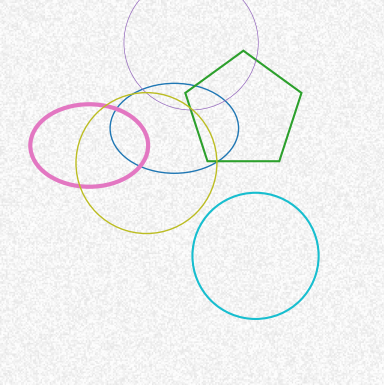[{"shape": "oval", "thickness": 1, "radius": 0.83, "center": [0.453, 0.667]}, {"shape": "pentagon", "thickness": 1.5, "radius": 0.79, "center": [0.632, 0.71]}, {"shape": "circle", "thickness": 0.5, "radius": 0.87, "center": [0.496, 0.889]}, {"shape": "oval", "thickness": 3, "radius": 0.77, "center": [0.232, 0.622]}, {"shape": "circle", "thickness": 1, "radius": 0.91, "center": [0.38, 0.576]}, {"shape": "circle", "thickness": 1.5, "radius": 0.82, "center": [0.664, 0.335]}]